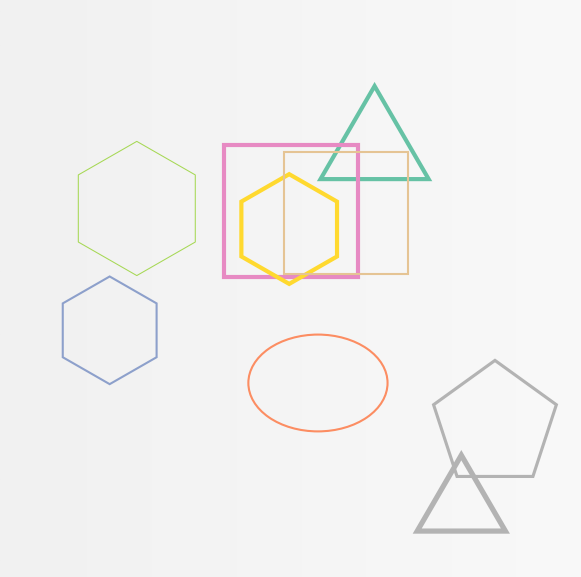[{"shape": "triangle", "thickness": 2, "radius": 0.54, "center": [0.644, 0.743]}, {"shape": "oval", "thickness": 1, "radius": 0.6, "center": [0.547, 0.336]}, {"shape": "hexagon", "thickness": 1, "radius": 0.47, "center": [0.189, 0.427]}, {"shape": "square", "thickness": 2, "radius": 0.58, "center": [0.5, 0.634]}, {"shape": "hexagon", "thickness": 0.5, "radius": 0.58, "center": [0.235, 0.638]}, {"shape": "hexagon", "thickness": 2, "radius": 0.48, "center": [0.498, 0.603]}, {"shape": "square", "thickness": 1, "radius": 0.53, "center": [0.595, 0.63]}, {"shape": "triangle", "thickness": 2.5, "radius": 0.44, "center": [0.794, 0.123]}, {"shape": "pentagon", "thickness": 1.5, "radius": 0.56, "center": [0.852, 0.264]}]